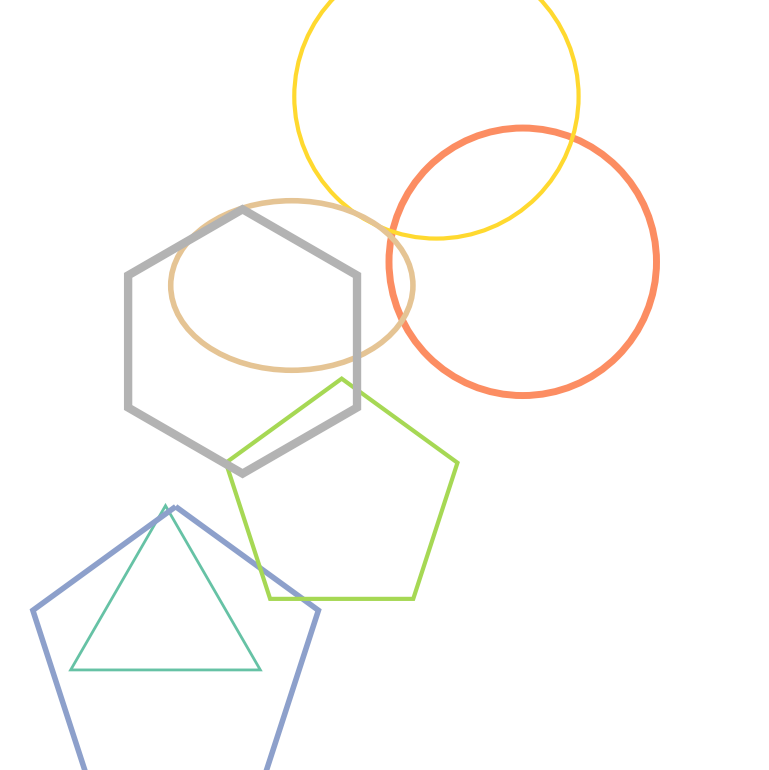[{"shape": "triangle", "thickness": 1, "radius": 0.71, "center": [0.215, 0.201]}, {"shape": "circle", "thickness": 2.5, "radius": 0.87, "center": [0.679, 0.66]}, {"shape": "pentagon", "thickness": 2, "radius": 0.97, "center": [0.228, 0.147]}, {"shape": "pentagon", "thickness": 1.5, "radius": 0.79, "center": [0.444, 0.35]}, {"shape": "circle", "thickness": 1.5, "radius": 0.92, "center": [0.567, 0.875]}, {"shape": "oval", "thickness": 2, "radius": 0.79, "center": [0.379, 0.629]}, {"shape": "hexagon", "thickness": 3, "radius": 0.86, "center": [0.315, 0.557]}]